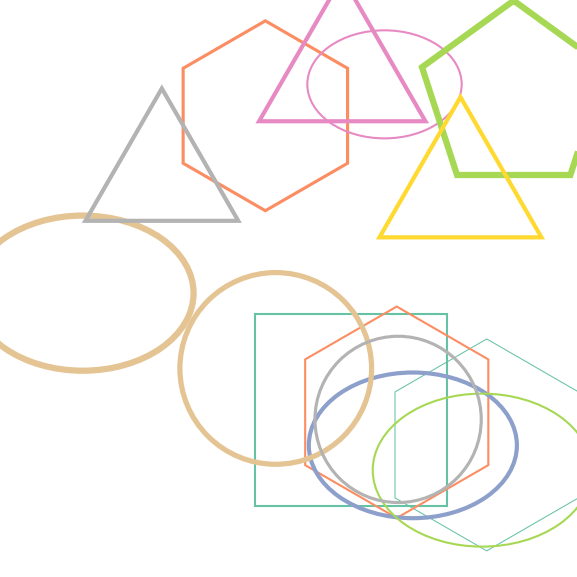[{"shape": "hexagon", "thickness": 0.5, "radius": 0.92, "center": [0.843, 0.229]}, {"shape": "square", "thickness": 1, "radius": 0.83, "center": [0.608, 0.289]}, {"shape": "hexagon", "thickness": 1.5, "radius": 0.82, "center": [0.459, 0.799]}, {"shape": "hexagon", "thickness": 1, "radius": 0.92, "center": [0.687, 0.285]}, {"shape": "oval", "thickness": 2, "radius": 0.9, "center": [0.715, 0.228]}, {"shape": "triangle", "thickness": 2, "radius": 0.83, "center": [0.593, 0.872]}, {"shape": "oval", "thickness": 1, "radius": 0.67, "center": [0.666, 0.853]}, {"shape": "pentagon", "thickness": 3, "radius": 0.83, "center": [0.89, 0.831]}, {"shape": "oval", "thickness": 1, "radius": 0.95, "center": [0.835, 0.185]}, {"shape": "triangle", "thickness": 2, "radius": 0.81, "center": [0.797, 0.669]}, {"shape": "circle", "thickness": 2.5, "radius": 0.83, "center": [0.477, 0.361]}, {"shape": "oval", "thickness": 3, "radius": 0.96, "center": [0.143, 0.492]}, {"shape": "triangle", "thickness": 2, "radius": 0.76, "center": [0.28, 0.693]}, {"shape": "circle", "thickness": 1.5, "radius": 0.72, "center": [0.689, 0.273]}]